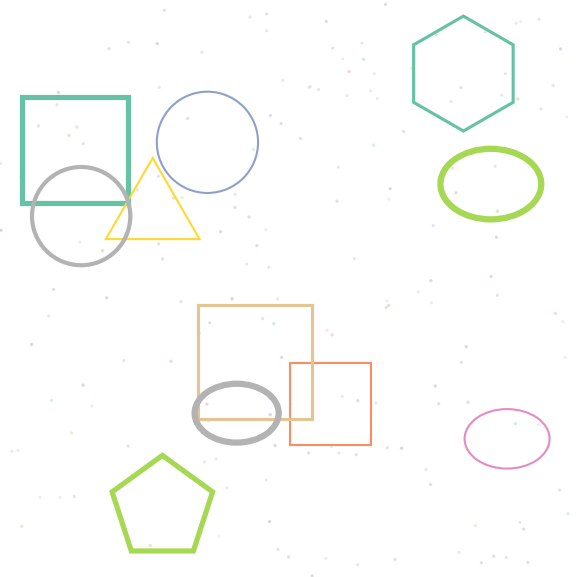[{"shape": "square", "thickness": 2.5, "radius": 0.46, "center": [0.13, 0.739]}, {"shape": "hexagon", "thickness": 1.5, "radius": 0.5, "center": [0.802, 0.872]}, {"shape": "square", "thickness": 1, "radius": 0.35, "center": [0.573, 0.3]}, {"shape": "circle", "thickness": 1, "radius": 0.44, "center": [0.359, 0.753]}, {"shape": "oval", "thickness": 1, "radius": 0.37, "center": [0.878, 0.239]}, {"shape": "oval", "thickness": 3, "radius": 0.44, "center": [0.85, 0.68]}, {"shape": "pentagon", "thickness": 2.5, "radius": 0.46, "center": [0.281, 0.119]}, {"shape": "triangle", "thickness": 1, "radius": 0.47, "center": [0.264, 0.632]}, {"shape": "square", "thickness": 1.5, "radius": 0.5, "center": [0.441, 0.372]}, {"shape": "oval", "thickness": 3, "radius": 0.36, "center": [0.41, 0.284]}, {"shape": "circle", "thickness": 2, "radius": 0.43, "center": [0.14, 0.625]}]